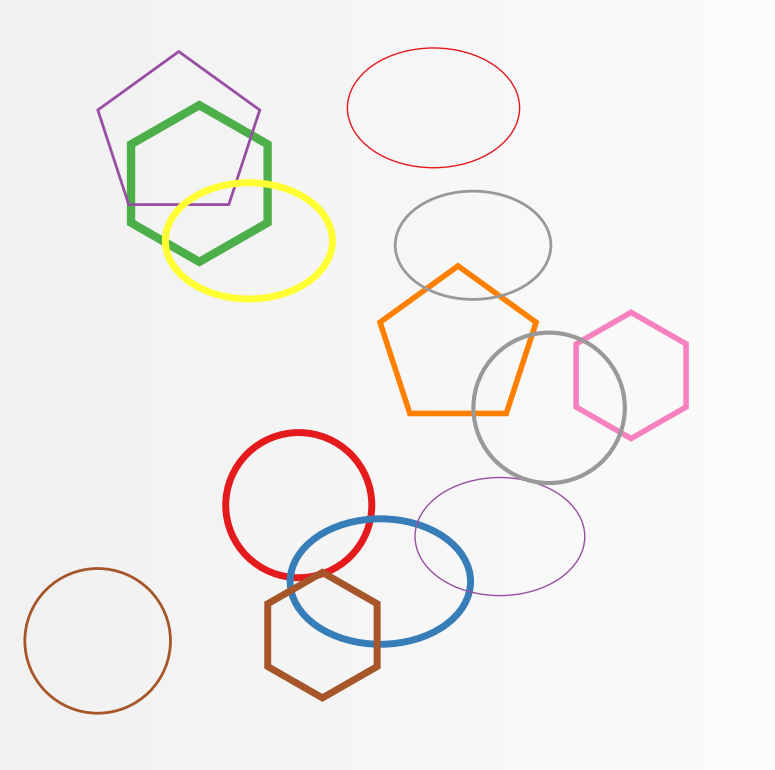[{"shape": "oval", "thickness": 0.5, "radius": 0.56, "center": [0.559, 0.86]}, {"shape": "circle", "thickness": 2.5, "radius": 0.47, "center": [0.385, 0.344]}, {"shape": "oval", "thickness": 2.5, "radius": 0.58, "center": [0.491, 0.245]}, {"shape": "hexagon", "thickness": 3, "radius": 0.51, "center": [0.257, 0.762]}, {"shape": "oval", "thickness": 0.5, "radius": 0.55, "center": [0.645, 0.303]}, {"shape": "pentagon", "thickness": 1, "radius": 0.55, "center": [0.231, 0.823]}, {"shape": "pentagon", "thickness": 2, "radius": 0.53, "center": [0.591, 0.549]}, {"shape": "oval", "thickness": 2.5, "radius": 0.54, "center": [0.321, 0.687]}, {"shape": "hexagon", "thickness": 2.5, "radius": 0.41, "center": [0.416, 0.175]}, {"shape": "circle", "thickness": 1, "radius": 0.47, "center": [0.126, 0.168]}, {"shape": "hexagon", "thickness": 2, "radius": 0.41, "center": [0.814, 0.512]}, {"shape": "oval", "thickness": 1, "radius": 0.5, "center": [0.61, 0.681]}, {"shape": "circle", "thickness": 1.5, "radius": 0.49, "center": [0.709, 0.47]}]